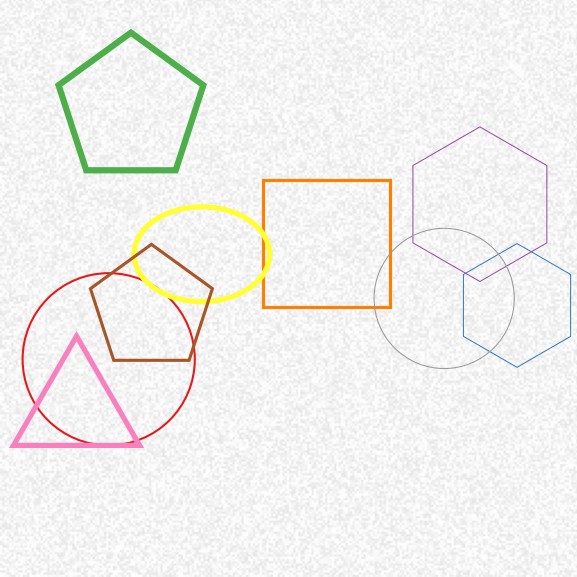[{"shape": "circle", "thickness": 1, "radius": 0.75, "center": [0.188, 0.377]}, {"shape": "hexagon", "thickness": 0.5, "radius": 0.54, "center": [0.895, 0.47]}, {"shape": "pentagon", "thickness": 3, "radius": 0.66, "center": [0.227, 0.811]}, {"shape": "hexagon", "thickness": 0.5, "radius": 0.67, "center": [0.831, 0.646]}, {"shape": "square", "thickness": 1.5, "radius": 0.55, "center": [0.566, 0.578]}, {"shape": "oval", "thickness": 2.5, "radius": 0.59, "center": [0.35, 0.559]}, {"shape": "pentagon", "thickness": 1.5, "radius": 0.56, "center": [0.262, 0.465]}, {"shape": "triangle", "thickness": 2.5, "radius": 0.63, "center": [0.133, 0.291]}, {"shape": "circle", "thickness": 0.5, "radius": 0.61, "center": [0.769, 0.482]}]